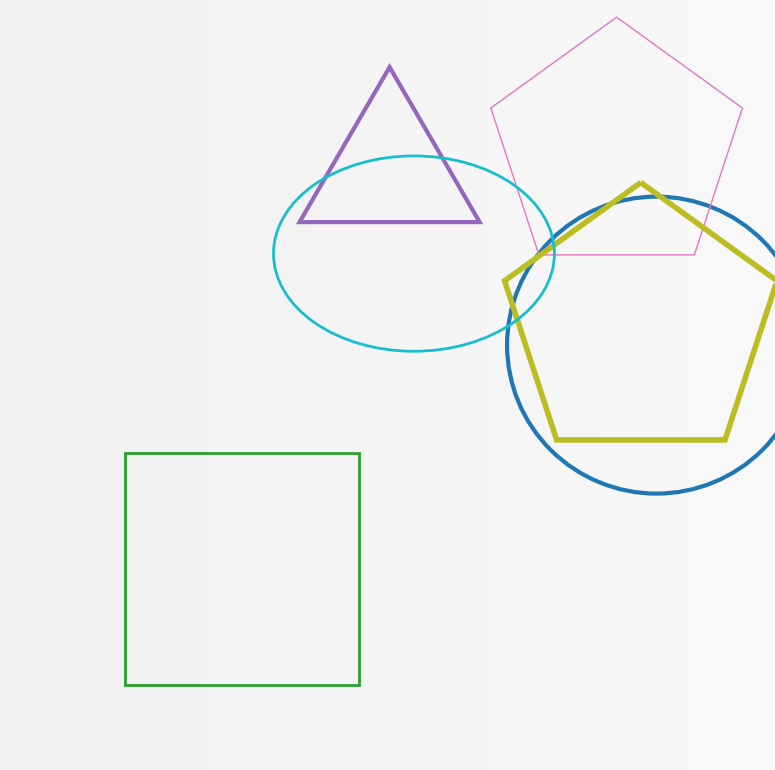[{"shape": "circle", "thickness": 1.5, "radius": 0.96, "center": [0.847, 0.552]}, {"shape": "square", "thickness": 1, "radius": 0.75, "center": [0.312, 0.262]}, {"shape": "triangle", "thickness": 1.5, "radius": 0.67, "center": [0.503, 0.779]}, {"shape": "pentagon", "thickness": 0.5, "radius": 0.85, "center": [0.796, 0.807]}, {"shape": "pentagon", "thickness": 2, "radius": 0.92, "center": [0.827, 0.578]}, {"shape": "oval", "thickness": 1, "radius": 0.91, "center": [0.534, 0.671]}]